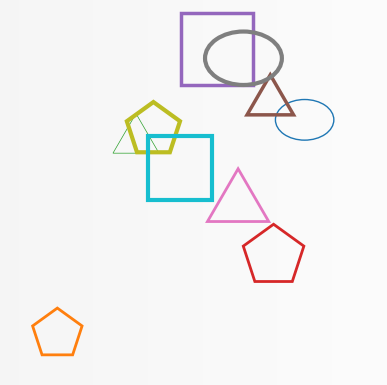[{"shape": "oval", "thickness": 1, "radius": 0.38, "center": [0.786, 0.689]}, {"shape": "pentagon", "thickness": 2, "radius": 0.34, "center": [0.148, 0.133]}, {"shape": "triangle", "thickness": 0.5, "radius": 0.34, "center": [0.351, 0.636]}, {"shape": "pentagon", "thickness": 2, "radius": 0.41, "center": [0.706, 0.335]}, {"shape": "square", "thickness": 2.5, "radius": 0.47, "center": [0.56, 0.873]}, {"shape": "triangle", "thickness": 2.5, "radius": 0.35, "center": [0.698, 0.736]}, {"shape": "triangle", "thickness": 2, "radius": 0.46, "center": [0.614, 0.47]}, {"shape": "oval", "thickness": 3, "radius": 0.5, "center": [0.628, 0.849]}, {"shape": "pentagon", "thickness": 3, "radius": 0.36, "center": [0.396, 0.663]}, {"shape": "square", "thickness": 3, "radius": 0.41, "center": [0.464, 0.564]}]